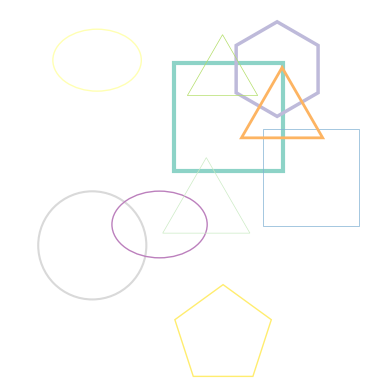[{"shape": "square", "thickness": 3, "radius": 0.71, "center": [0.593, 0.696]}, {"shape": "oval", "thickness": 1, "radius": 0.57, "center": [0.252, 0.844]}, {"shape": "hexagon", "thickness": 2.5, "radius": 0.61, "center": [0.72, 0.821]}, {"shape": "square", "thickness": 0.5, "radius": 0.63, "center": [0.807, 0.539]}, {"shape": "triangle", "thickness": 2, "radius": 0.61, "center": [0.733, 0.703]}, {"shape": "triangle", "thickness": 0.5, "radius": 0.53, "center": [0.578, 0.805]}, {"shape": "circle", "thickness": 1.5, "radius": 0.7, "center": [0.24, 0.363]}, {"shape": "oval", "thickness": 1, "radius": 0.62, "center": [0.414, 0.417]}, {"shape": "triangle", "thickness": 0.5, "radius": 0.65, "center": [0.536, 0.46]}, {"shape": "pentagon", "thickness": 1, "radius": 0.66, "center": [0.579, 0.129]}]